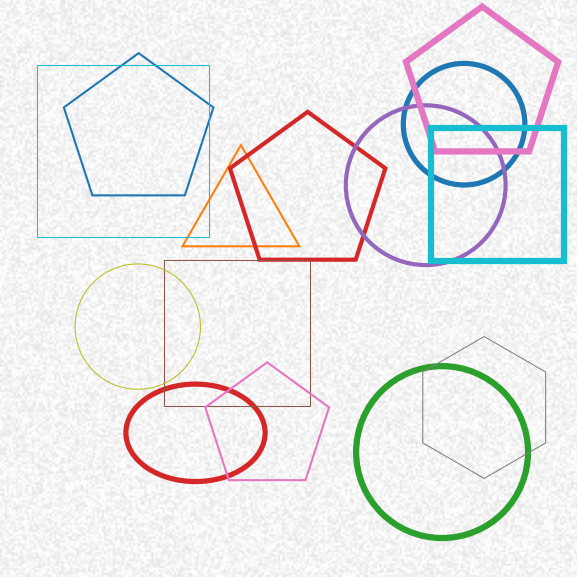[{"shape": "pentagon", "thickness": 1, "radius": 0.68, "center": [0.24, 0.771]}, {"shape": "circle", "thickness": 2.5, "radius": 0.53, "center": [0.804, 0.784]}, {"shape": "triangle", "thickness": 1, "radius": 0.58, "center": [0.417, 0.631]}, {"shape": "circle", "thickness": 3, "radius": 0.74, "center": [0.766, 0.216]}, {"shape": "oval", "thickness": 2.5, "radius": 0.6, "center": [0.339, 0.25]}, {"shape": "pentagon", "thickness": 2, "radius": 0.71, "center": [0.533, 0.664]}, {"shape": "circle", "thickness": 2, "radius": 0.69, "center": [0.737, 0.678]}, {"shape": "square", "thickness": 0.5, "radius": 0.63, "center": [0.41, 0.422]}, {"shape": "pentagon", "thickness": 1, "radius": 0.56, "center": [0.463, 0.259]}, {"shape": "pentagon", "thickness": 3, "radius": 0.69, "center": [0.835, 0.849]}, {"shape": "hexagon", "thickness": 0.5, "radius": 0.61, "center": [0.838, 0.294]}, {"shape": "circle", "thickness": 0.5, "radius": 0.54, "center": [0.239, 0.434]}, {"shape": "square", "thickness": 3, "radius": 0.58, "center": [0.862, 0.662]}, {"shape": "square", "thickness": 0.5, "radius": 0.74, "center": [0.213, 0.738]}]